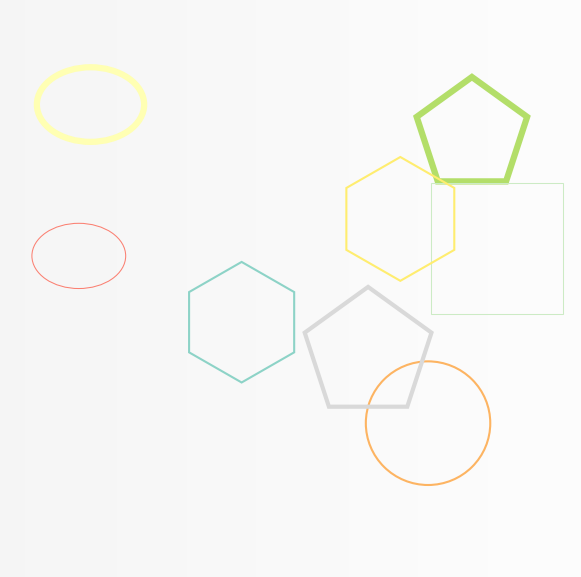[{"shape": "hexagon", "thickness": 1, "radius": 0.52, "center": [0.416, 0.441]}, {"shape": "oval", "thickness": 3, "radius": 0.46, "center": [0.156, 0.818]}, {"shape": "oval", "thickness": 0.5, "radius": 0.4, "center": [0.136, 0.556]}, {"shape": "circle", "thickness": 1, "radius": 0.54, "center": [0.736, 0.266]}, {"shape": "pentagon", "thickness": 3, "radius": 0.5, "center": [0.812, 0.766]}, {"shape": "pentagon", "thickness": 2, "radius": 0.57, "center": [0.633, 0.388]}, {"shape": "square", "thickness": 0.5, "radius": 0.57, "center": [0.855, 0.568]}, {"shape": "hexagon", "thickness": 1, "radius": 0.54, "center": [0.689, 0.62]}]